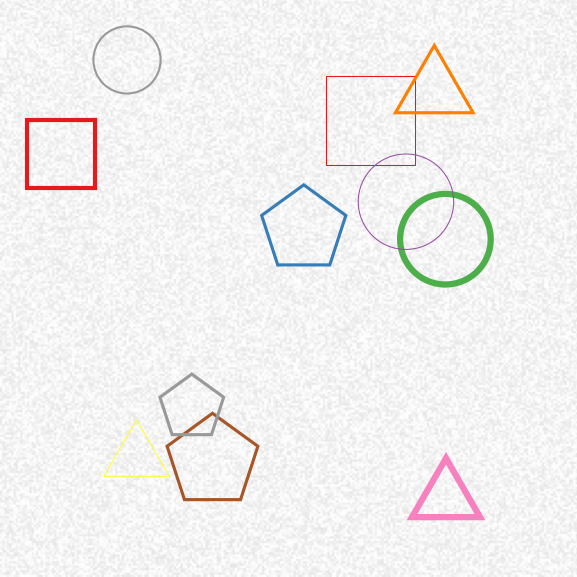[{"shape": "square", "thickness": 2, "radius": 0.29, "center": [0.106, 0.733]}, {"shape": "square", "thickness": 0.5, "radius": 0.38, "center": [0.641, 0.791]}, {"shape": "pentagon", "thickness": 1.5, "radius": 0.38, "center": [0.526, 0.602]}, {"shape": "circle", "thickness": 3, "radius": 0.39, "center": [0.771, 0.585]}, {"shape": "circle", "thickness": 0.5, "radius": 0.41, "center": [0.703, 0.65]}, {"shape": "triangle", "thickness": 1.5, "radius": 0.39, "center": [0.752, 0.843]}, {"shape": "triangle", "thickness": 0.5, "radius": 0.33, "center": [0.236, 0.207]}, {"shape": "pentagon", "thickness": 1.5, "radius": 0.41, "center": [0.368, 0.201]}, {"shape": "triangle", "thickness": 3, "radius": 0.34, "center": [0.772, 0.138]}, {"shape": "pentagon", "thickness": 1.5, "radius": 0.29, "center": [0.332, 0.293]}, {"shape": "circle", "thickness": 1, "radius": 0.29, "center": [0.22, 0.895]}]